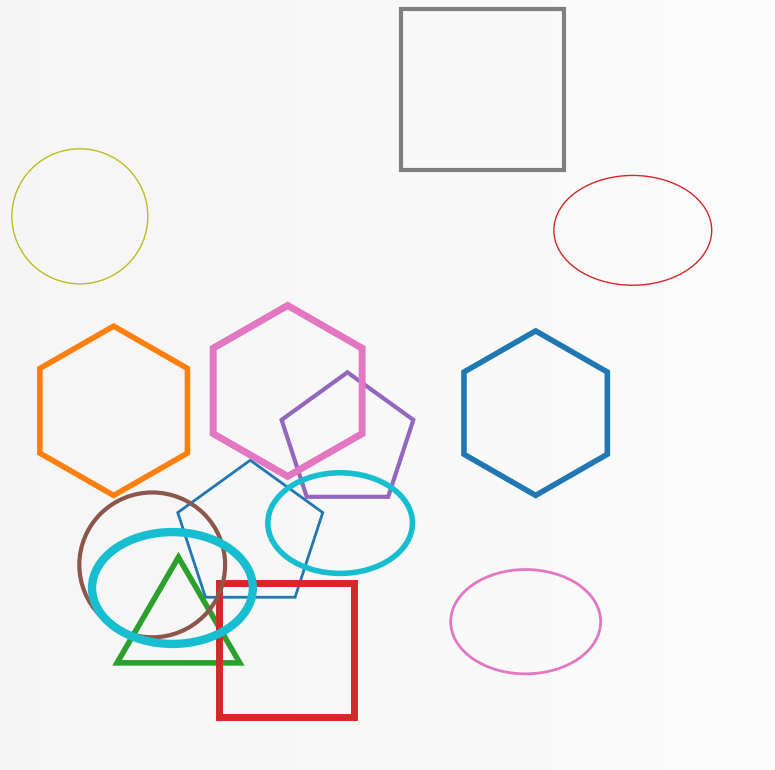[{"shape": "hexagon", "thickness": 2, "radius": 0.53, "center": [0.691, 0.463]}, {"shape": "pentagon", "thickness": 1, "radius": 0.49, "center": [0.323, 0.304]}, {"shape": "hexagon", "thickness": 2, "radius": 0.55, "center": [0.147, 0.467]}, {"shape": "triangle", "thickness": 2, "radius": 0.46, "center": [0.23, 0.185]}, {"shape": "square", "thickness": 2.5, "radius": 0.44, "center": [0.37, 0.156]}, {"shape": "oval", "thickness": 0.5, "radius": 0.51, "center": [0.816, 0.701]}, {"shape": "pentagon", "thickness": 1.5, "radius": 0.45, "center": [0.448, 0.427]}, {"shape": "circle", "thickness": 1.5, "radius": 0.47, "center": [0.196, 0.266]}, {"shape": "hexagon", "thickness": 2.5, "radius": 0.55, "center": [0.371, 0.492]}, {"shape": "oval", "thickness": 1, "radius": 0.48, "center": [0.678, 0.193]}, {"shape": "square", "thickness": 1.5, "radius": 0.52, "center": [0.622, 0.884]}, {"shape": "circle", "thickness": 0.5, "radius": 0.44, "center": [0.103, 0.719]}, {"shape": "oval", "thickness": 3, "radius": 0.52, "center": [0.222, 0.236]}, {"shape": "oval", "thickness": 2, "radius": 0.47, "center": [0.439, 0.321]}]